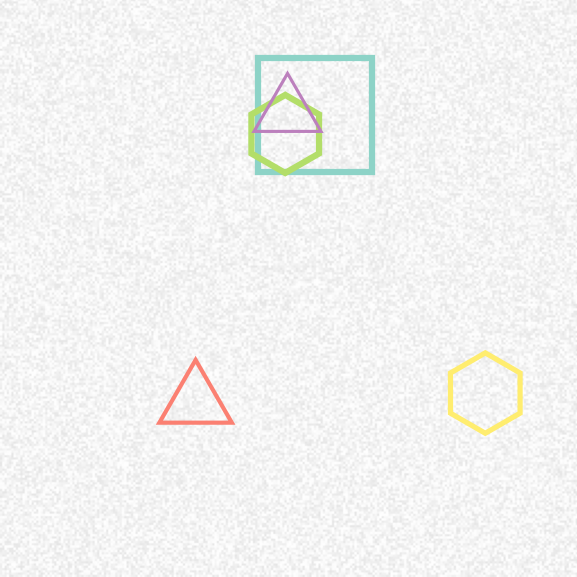[{"shape": "square", "thickness": 3, "radius": 0.49, "center": [0.546, 0.8]}, {"shape": "triangle", "thickness": 2, "radius": 0.36, "center": [0.339, 0.303]}, {"shape": "hexagon", "thickness": 3, "radius": 0.34, "center": [0.494, 0.767]}, {"shape": "triangle", "thickness": 1.5, "radius": 0.33, "center": [0.498, 0.805]}, {"shape": "hexagon", "thickness": 2.5, "radius": 0.35, "center": [0.84, 0.318]}]